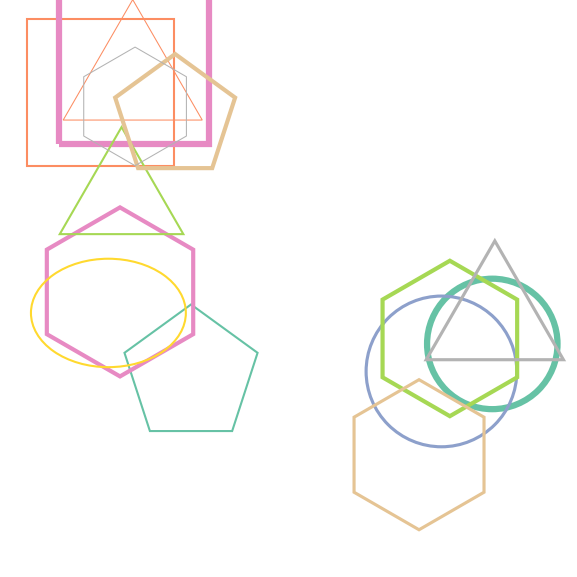[{"shape": "pentagon", "thickness": 1, "radius": 0.61, "center": [0.331, 0.351]}, {"shape": "circle", "thickness": 3, "radius": 0.56, "center": [0.852, 0.404]}, {"shape": "triangle", "thickness": 0.5, "radius": 0.7, "center": [0.23, 0.861]}, {"shape": "square", "thickness": 1, "radius": 0.64, "center": [0.174, 0.839]}, {"shape": "circle", "thickness": 1.5, "radius": 0.65, "center": [0.764, 0.356]}, {"shape": "square", "thickness": 3, "radius": 0.65, "center": [0.232, 0.88]}, {"shape": "hexagon", "thickness": 2, "radius": 0.73, "center": [0.208, 0.494]}, {"shape": "triangle", "thickness": 1, "radius": 0.62, "center": [0.21, 0.655]}, {"shape": "hexagon", "thickness": 2, "radius": 0.67, "center": [0.779, 0.413]}, {"shape": "oval", "thickness": 1, "radius": 0.67, "center": [0.188, 0.457]}, {"shape": "hexagon", "thickness": 1.5, "radius": 0.65, "center": [0.726, 0.212]}, {"shape": "pentagon", "thickness": 2, "radius": 0.55, "center": [0.303, 0.796]}, {"shape": "hexagon", "thickness": 0.5, "radius": 0.51, "center": [0.234, 0.815]}, {"shape": "triangle", "thickness": 1.5, "radius": 0.69, "center": [0.857, 0.445]}]